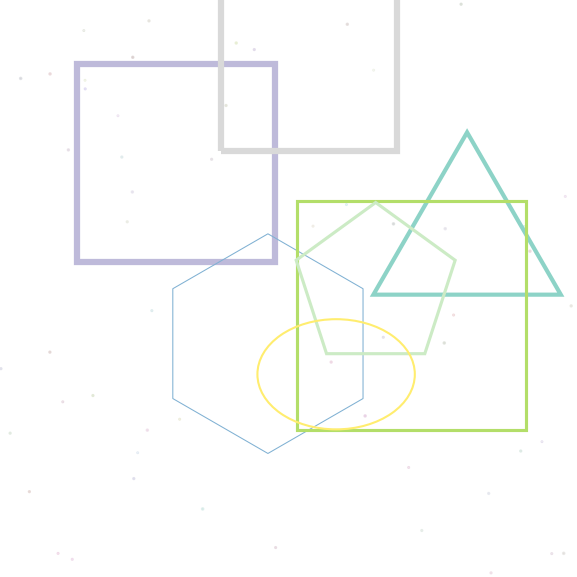[{"shape": "triangle", "thickness": 2, "radius": 0.94, "center": [0.809, 0.583]}, {"shape": "square", "thickness": 3, "radius": 0.86, "center": [0.305, 0.717]}, {"shape": "hexagon", "thickness": 0.5, "radius": 0.95, "center": [0.464, 0.404]}, {"shape": "square", "thickness": 1.5, "radius": 0.99, "center": [0.713, 0.453]}, {"shape": "square", "thickness": 3, "radius": 0.76, "center": [0.534, 0.891]}, {"shape": "pentagon", "thickness": 1.5, "radius": 0.72, "center": [0.651, 0.504]}, {"shape": "oval", "thickness": 1, "radius": 0.68, "center": [0.582, 0.351]}]